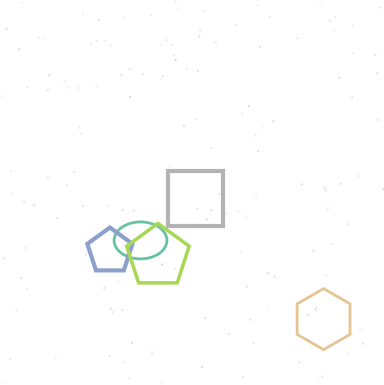[{"shape": "oval", "thickness": 2, "radius": 0.34, "center": [0.365, 0.376]}, {"shape": "pentagon", "thickness": 3, "radius": 0.31, "center": [0.285, 0.347]}, {"shape": "pentagon", "thickness": 2.5, "radius": 0.43, "center": [0.41, 0.334]}, {"shape": "hexagon", "thickness": 2, "radius": 0.4, "center": [0.84, 0.171]}, {"shape": "square", "thickness": 3, "radius": 0.36, "center": [0.507, 0.484]}]